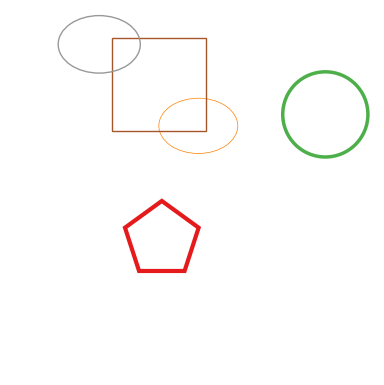[{"shape": "pentagon", "thickness": 3, "radius": 0.5, "center": [0.42, 0.378]}, {"shape": "circle", "thickness": 2.5, "radius": 0.55, "center": [0.845, 0.703]}, {"shape": "oval", "thickness": 0.5, "radius": 0.51, "center": [0.515, 0.673]}, {"shape": "square", "thickness": 1, "radius": 0.61, "center": [0.412, 0.781]}, {"shape": "oval", "thickness": 1, "radius": 0.53, "center": [0.258, 0.885]}]